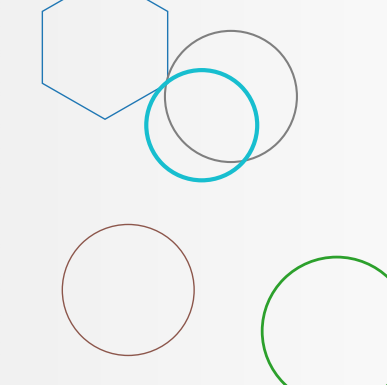[{"shape": "hexagon", "thickness": 1, "radius": 0.93, "center": [0.271, 0.877]}, {"shape": "circle", "thickness": 2, "radius": 0.96, "center": [0.869, 0.14]}, {"shape": "circle", "thickness": 1, "radius": 0.85, "center": [0.331, 0.247]}, {"shape": "circle", "thickness": 1.5, "radius": 0.85, "center": [0.596, 0.749]}, {"shape": "circle", "thickness": 3, "radius": 0.72, "center": [0.521, 0.675]}]